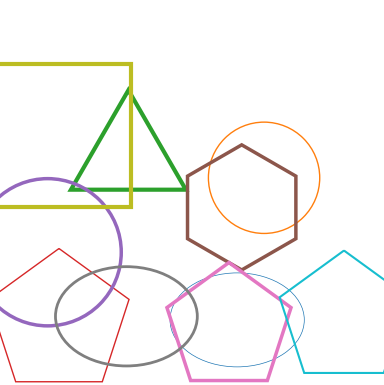[{"shape": "oval", "thickness": 0.5, "radius": 0.87, "center": [0.616, 0.169]}, {"shape": "circle", "thickness": 1, "radius": 0.72, "center": [0.686, 0.538]}, {"shape": "triangle", "thickness": 3, "radius": 0.86, "center": [0.334, 0.593]}, {"shape": "pentagon", "thickness": 1, "radius": 0.96, "center": [0.153, 0.163]}, {"shape": "circle", "thickness": 2.5, "radius": 0.96, "center": [0.124, 0.345]}, {"shape": "hexagon", "thickness": 2.5, "radius": 0.81, "center": [0.628, 0.461]}, {"shape": "pentagon", "thickness": 2.5, "radius": 0.85, "center": [0.595, 0.149]}, {"shape": "oval", "thickness": 2, "radius": 0.92, "center": [0.328, 0.178]}, {"shape": "square", "thickness": 3, "radius": 0.92, "center": [0.157, 0.648]}, {"shape": "pentagon", "thickness": 1.5, "radius": 0.88, "center": [0.893, 0.173]}]